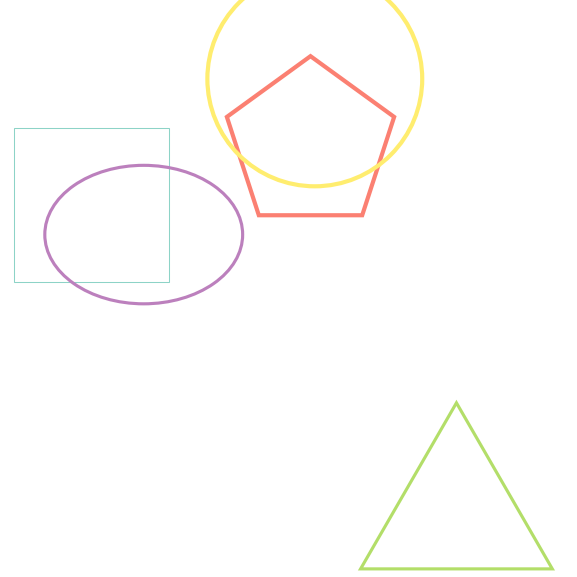[{"shape": "square", "thickness": 0.5, "radius": 0.67, "center": [0.159, 0.644]}, {"shape": "pentagon", "thickness": 2, "radius": 0.76, "center": [0.538, 0.75]}, {"shape": "triangle", "thickness": 1.5, "radius": 0.96, "center": [0.79, 0.11]}, {"shape": "oval", "thickness": 1.5, "radius": 0.86, "center": [0.249, 0.593]}, {"shape": "circle", "thickness": 2, "radius": 0.93, "center": [0.545, 0.863]}]